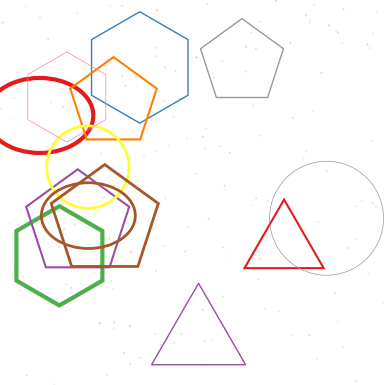[{"shape": "triangle", "thickness": 1.5, "radius": 0.59, "center": [0.738, 0.363]}, {"shape": "oval", "thickness": 3, "radius": 0.7, "center": [0.103, 0.7]}, {"shape": "hexagon", "thickness": 1, "radius": 0.72, "center": [0.363, 0.825]}, {"shape": "hexagon", "thickness": 3, "radius": 0.64, "center": [0.154, 0.336]}, {"shape": "triangle", "thickness": 1, "radius": 0.7, "center": [0.516, 0.123]}, {"shape": "pentagon", "thickness": 1.5, "radius": 0.7, "center": [0.202, 0.419]}, {"shape": "pentagon", "thickness": 1.5, "radius": 0.59, "center": [0.295, 0.733]}, {"shape": "circle", "thickness": 2, "radius": 0.53, "center": [0.228, 0.566]}, {"shape": "pentagon", "thickness": 2, "radius": 0.73, "center": [0.272, 0.426]}, {"shape": "oval", "thickness": 2, "radius": 0.61, "center": [0.229, 0.44]}, {"shape": "hexagon", "thickness": 0.5, "radius": 0.58, "center": [0.174, 0.748]}, {"shape": "pentagon", "thickness": 1, "radius": 0.57, "center": [0.629, 0.838]}, {"shape": "circle", "thickness": 0.5, "radius": 0.74, "center": [0.848, 0.433]}]